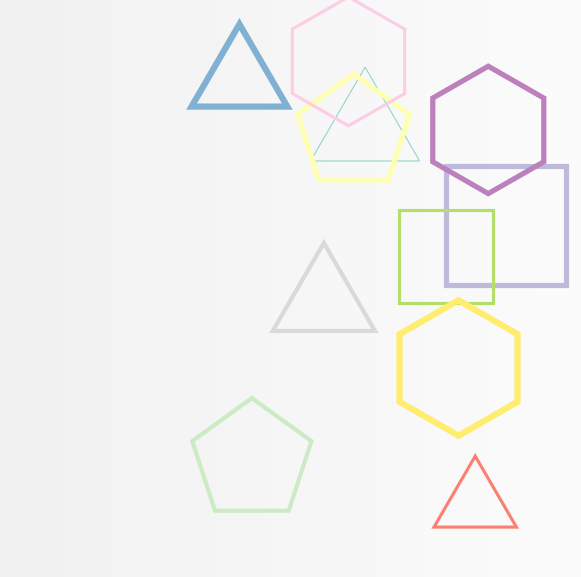[{"shape": "triangle", "thickness": 0.5, "radius": 0.54, "center": [0.628, 0.775]}, {"shape": "pentagon", "thickness": 2.5, "radius": 0.51, "center": [0.608, 0.77]}, {"shape": "square", "thickness": 2.5, "radius": 0.51, "center": [0.871, 0.609]}, {"shape": "triangle", "thickness": 1.5, "radius": 0.41, "center": [0.818, 0.127]}, {"shape": "triangle", "thickness": 3, "radius": 0.48, "center": [0.412, 0.862]}, {"shape": "square", "thickness": 1.5, "radius": 0.4, "center": [0.767, 0.554]}, {"shape": "hexagon", "thickness": 1.5, "radius": 0.56, "center": [0.6, 0.893]}, {"shape": "triangle", "thickness": 2, "radius": 0.51, "center": [0.557, 0.477]}, {"shape": "hexagon", "thickness": 2.5, "radius": 0.55, "center": [0.84, 0.774]}, {"shape": "pentagon", "thickness": 2, "radius": 0.54, "center": [0.433, 0.202]}, {"shape": "hexagon", "thickness": 3, "radius": 0.59, "center": [0.789, 0.362]}]